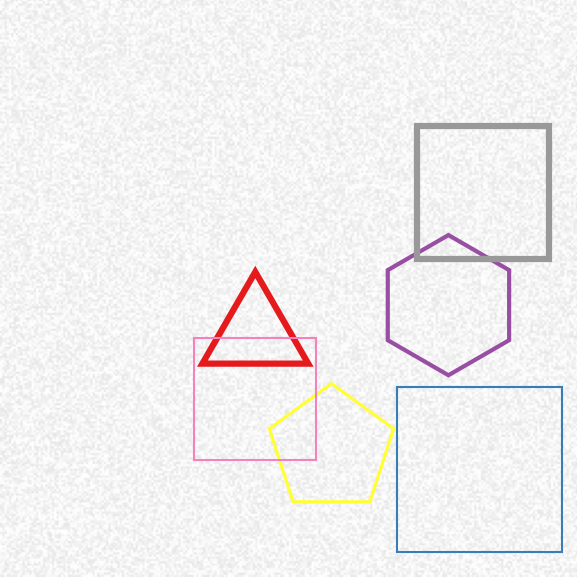[{"shape": "triangle", "thickness": 3, "radius": 0.53, "center": [0.442, 0.422]}, {"shape": "square", "thickness": 1, "radius": 0.71, "center": [0.83, 0.187]}, {"shape": "hexagon", "thickness": 2, "radius": 0.61, "center": [0.777, 0.471]}, {"shape": "pentagon", "thickness": 1.5, "radius": 0.57, "center": [0.574, 0.222]}, {"shape": "square", "thickness": 1, "radius": 0.53, "center": [0.442, 0.309]}, {"shape": "square", "thickness": 3, "radius": 0.57, "center": [0.836, 0.666]}]